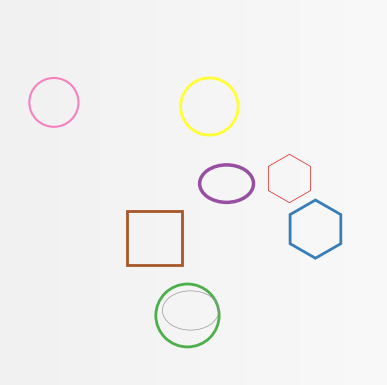[{"shape": "hexagon", "thickness": 0.5, "radius": 0.31, "center": [0.747, 0.536]}, {"shape": "hexagon", "thickness": 2, "radius": 0.38, "center": [0.814, 0.405]}, {"shape": "circle", "thickness": 2, "radius": 0.41, "center": [0.484, 0.181]}, {"shape": "oval", "thickness": 2.5, "radius": 0.35, "center": [0.585, 0.523]}, {"shape": "circle", "thickness": 2, "radius": 0.37, "center": [0.54, 0.723]}, {"shape": "square", "thickness": 2, "radius": 0.35, "center": [0.4, 0.382]}, {"shape": "circle", "thickness": 1.5, "radius": 0.32, "center": [0.139, 0.734]}, {"shape": "oval", "thickness": 0.5, "radius": 0.36, "center": [0.492, 0.194]}]